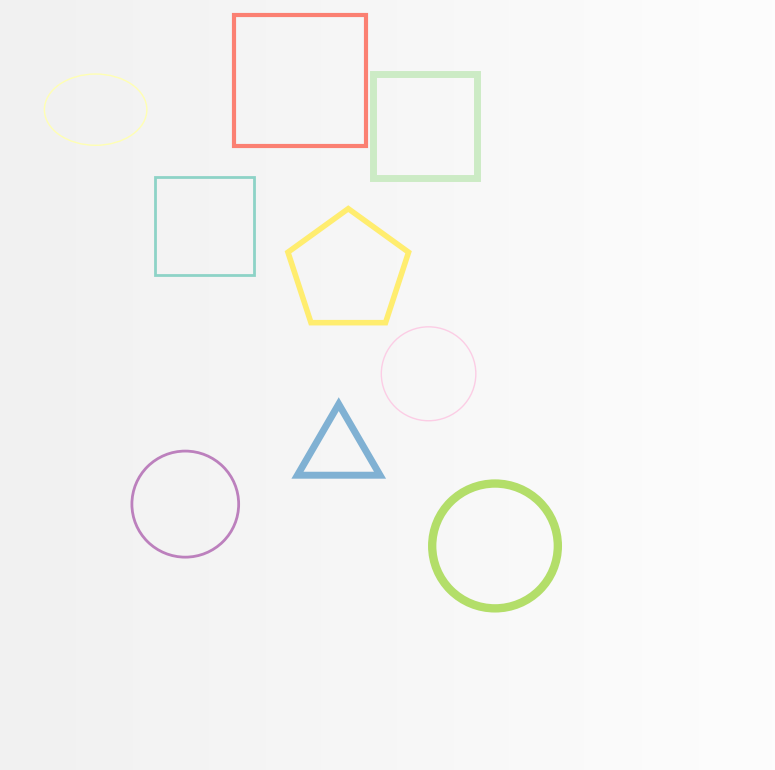[{"shape": "square", "thickness": 1, "radius": 0.32, "center": [0.264, 0.707]}, {"shape": "oval", "thickness": 0.5, "radius": 0.33, "center": [0.123, 0.858]}, {"shape": "square", "thickness": 1.5, "radius": 0.43, "center": [0.387, 0.895]}, {"shape": "triangle", "thickness": 2.5, "radius": 0.31, "center": [0.437, 0.414]}, {"shape": "circle", "thickness": 3, "radius": 0.41, "center": [0.639, 0.291]}, {"shape": "circle", "thickness": 0.5, "radius": 0.3, "center": [0.553, 0.515]}, {"shape": "circle", "thickness": 1, "radius": 0.34, "center": [0.239, 0.345]}, {"shape": "square", "thickness": 2.5, "radius": 0.33, "center": [0.548, 0.836]}, {"shape": "pentagon", "thickness": 2, "radius": 0.41, "center": [0.449, 0.647]}]